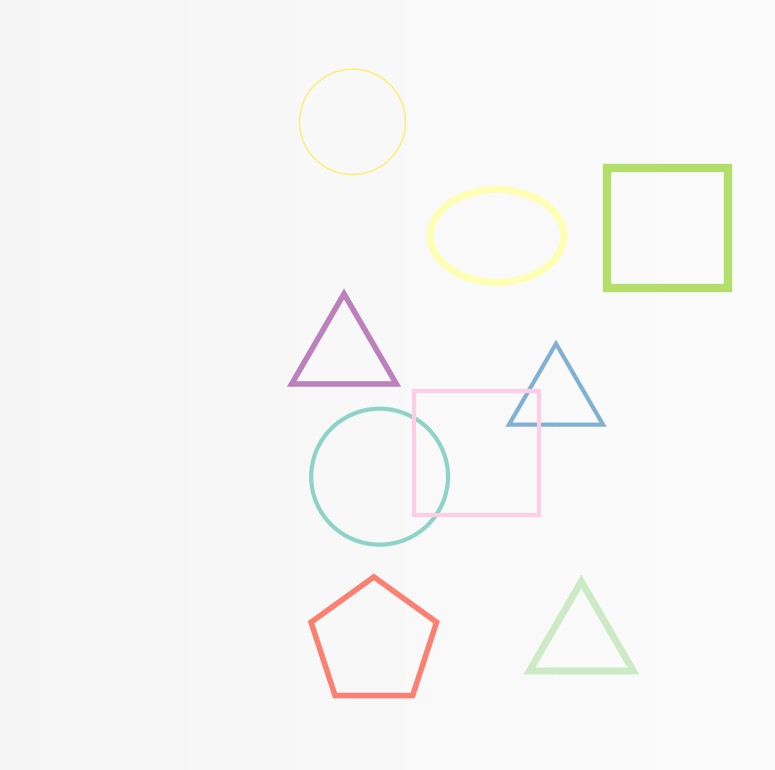[{"shape": "circle", "thickness": 1.5, "radius": 0.44, "center": [0.49, 0.381]}, {"shape": "oval", "thickness": 2.5, "radius": 0.43, "center": [0.641, 0.694]}, {"shape": "pentagon", "thickness": 2, "radius": 0.43, "center": [0.482, 0.166]}, {"shape": "triangle", "thickness": 1.5, "radius": 0.35, "center": [0.717, 0.484]}, {"shape": "square", "thickness": 3, "radius": 0.39, "center": [0.861, 0.704]}, {"shape": "square", "thickness": 1.5, "radius": 0.4, "center": [0.615, 0.412]}, {"shape": "triangle", "thickness": 2, "radius": 0.39, "center": [0.444, 0.54]}, {"shape": "triangle", "thickness": 2.5, "radius": 0.39, "center": [0.75, 0.167]}, {"shape": "circle", "thickness": 0.5, "radius": 0.34, "center": [0.455, 0.842]}]